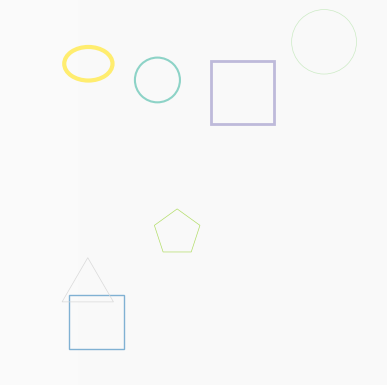[{"shape": "circle", "thickness": 1.5, "radius": 0.29, "center": [0.406, 0.792]}, {"shape": "square", "thickness": 2, "radius": 0.41, "center": [0.626, 0.761]}, {"shape": "square", "thickness": 1, "radius": 0.35, "center": [0.249, 0.164]}, {"shape": "pentagon", "thickness": 0.5, "radius": 0.31, "center": [0.457, 0.396]}, {"shape": "triangle", "thickness": 0.5, "radius": 0.38, "center": [0.226, 0.254]}, {"shape": "circle", "thickness": 0.5, "radius": 0.42, "center": [0.836, 0.891]}, {"shape": "oval", "thickness": 3, "radius": 0.31, "center": [0.228, 0.834]}]